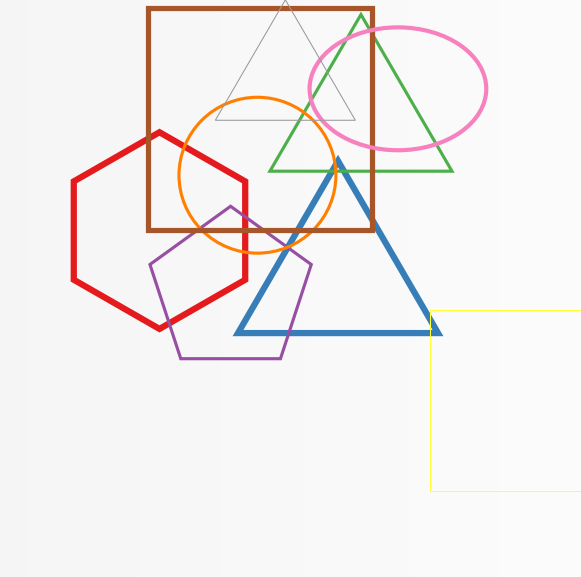[{"shape": "hexagon", "thickness": 3, "radius": 0.85, "center": [0.274, 0.6]}, {"shape": "triangle", "thickness": 3, "radius": 0.99, "center": [0.582, 0.522]}, {"shape": "triangle", "thickness": 1.5, "radius": 0.9, "center": [0.621, 0.793]}, {"shape": "pentagon", "thickness": 1.5, "radius": 0.73, "center": [0.397, 0.496]}, {"shape": "circle", "thickness": 1.5, "radius": 0.67, "center": [0.443, 0.696]}, {"shape": "square", "thickness": 0.5, "radius": 0.78, "center": [0.897, 0.306]}, {"shape": "square", "thickness": 2.5, "radius": 0.96, "center": [0.447, 0.793]}, {"shape": "oval", "thickness": 2, "radius": 0.76, "center": [0.685, 0.845]}, {"shape": "triangle", "thickness": 0.5, "radius": 0.7, "center": [0.491, 0.86]}]